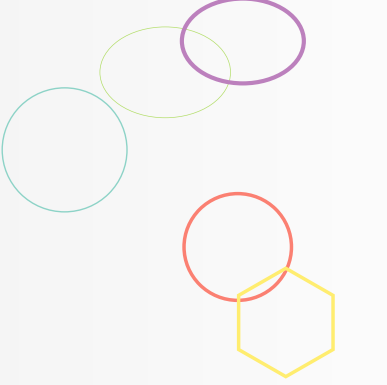[{"shape": "circle", "thickness": 1, "radius": 0.81, "center": [0.167, 0.611]}, {"shape": "circle", "thickness": 2.5, "radius": 0.69, "center": [0.614, 0.358]}, {"shape": "oval", "thickness": 0.5, "radius": 0.84, "center": [0.426, 0.812]}, {"shape": "oval", "thickness": 3, "radius": 0.79, "center": [0.627, 0.894]}, {"shape": "hexagon", "thickness": 2.5, "radius": 0.7, "center": [0.738, 0.162]}]